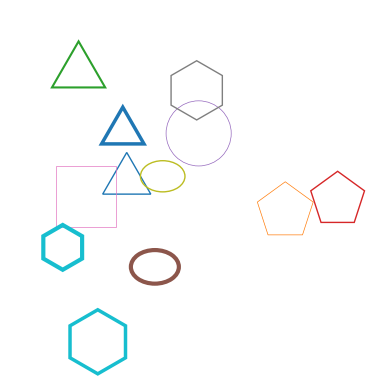[{"shape": "triangle", "thickness": 1, "radius": 0.36, "center": [0.329, 0.532]}, {"shape": "triangle", "thickness": 2.5, "radius": 0.32, "center": [0.319, 0.658]}, {"shape": "pentagon", "thickness": 0.5, "radius": 0.38, "center": [0.741, 0.452]}, {"shape": "triangle", "thickness": 1.5, "radius": 0.4, "center": [0.204, 0.813]}, {"shape": "pentagon", "thickness": 1, "radius": 0.37, "center": [0.877, 0.482]}, {"shape": "circle", "thickness": 0.5, "radius": 0.42, "center": [0.516, 0.654]}, {"shape": "oval", "thickness": 3, "radius": 0.31, "center": [0.402, 0.307]}, {"shape": "square", "thickness": 0.5, "radius": 0.39, "center": [0.224, 0.49]}, {"shape": "hexagon", "thickness": 1, "radius": 0.38, "center": [0.511, 0.765]}, {"shape": "oval", "thickness": 1, "radius": 0.29, "center": [0.423, 0.542]}, {"shape": "hexagon", "thickness": 3, "radius": 0.29, "center": [0.163, 0.357]}, {"shape": "hexagon", "thickness": 2.5, "radius": 0.42, "center": [0.254, 0.112]}]